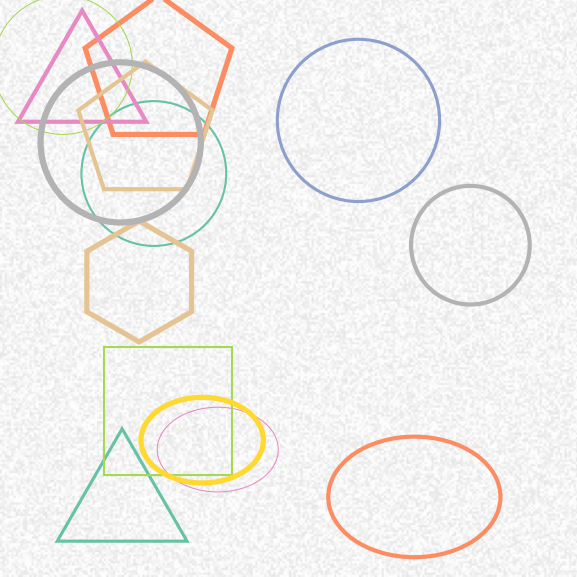[{"shape": "triangle", "thickness": 1.5, "radius": 0.65, "center": [0.211, 0.127]}, {"shape": "circle", "thickness": 1, "radius": 0.63, "center": [0.266, 0.699]}, {"shape": "pentagon", "thickness": 2.5, "radius": 0.67, "center": [0.274, 0.874]}, {"shape": "oval", "thickness": 2, "radius": 0.75, "center": [0.718, 0.139]}, {"shape": "circle", "thickness": 1.5, "radius": 0.7, "center": [0.621, 0.791]}, {"shape": "oval", "thickness": 0.5, "radius": 0.52, "center": [0.377, 0.221]}, {"shape": "triangle", "thickness": 2, "radius": 0.64, "center": [0.142, 0.852]}, {"shape": "circle", "thickness": 0.5, "radius": 0.6, "center": [0.109, 0.886]}, {"shape": "square", "thickness": 1, "radius": 0.55, "center": [0.291, 0.288]}, {"shape": "oval", "thickness": 2.5, "radius": 0.53, "center": [0.35, 0.237]}, {"shape": "hexagon", "thickness": 2.5, "radius": 0.52, "center": [0.241, 0.512]}, {"shape": "pentagon", "thickness": 2, "radius": 0.61, "center": [0.252, 0.77]}, {"shape": "circle", "thickness": 2, "radius": 0.51, "center": [0.815, 0.575]}, {"shape": "circle", "thickness": 3, "radius": 0.69, "center": [0.209, 0.753]}]